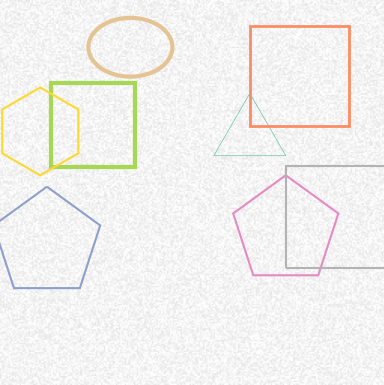[{"shape": "triangle", "thickness": 0.5, "radius": 0.54, "center": [0.649, 0.65]}, {"shape": "square", "thickness": 2, "radius": 0.65, "center": [0.778, 0.802]}, {"shape": "pentagon", "thickness": 1.5, "radius": 0.73, "center": [0.122, 0.369]}, {"shape": "pentagon", "thickness": 1.5, "radius": 0.72, "center": [0.742, 0.401]}, {"shape": "square", "thickness": 3, "radius": 0.54, "center": [0.241, 0.676]}, {"shape": "hexagon", "thickness": 1.5, "radius": 0.57, "center": [0.105, 0.659]}, {"shape": "oval", "thickness": 3, "radius": 0.55, "center": [0.339, 0.877]}, {"shape": "square", "thickness": 1.5, "radius": 0.66, "center": [0.875, 0.436]}]